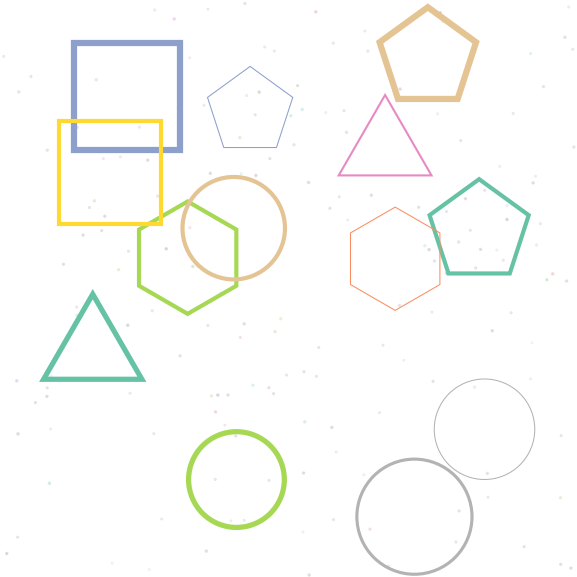[{"shape": "triangle", "thickness": 2.5, "radius": 0.49, "center": [0.161, 0.392]}, {"shape": "pentagon", "thickness": 2, "radius": 0.45, "center": [0.83, 0.599]}, {"shape": "hexagon", "thickness": 0.5, "radius": 0.45, "center": [0.684, 0.551]}, {"shape": "square", "thickness": 3, "radius": 0.46, "center": [0.22, 0.832]}, {"shape": "pentagon", "thickness": 0.5, "radius": 0.39, "center": [0.433, 0.806]}, {"shape": "triangle", "thickness": 1, "radius": 0.46, "center": [0.667, 0.742]}, {"shape": "circle", "thickness": 2.5, "radius": 0.41, "center": [0.409, 0.169]}, {"shape": "hexagon", "thickness": 2, "radius": 0.49, "center": [0.325, 0.553]}, {"shape": "square", "thickness": 2, "radius": 0.44, "center": [0.19, 0.701]}, {"shape": "circle", "thickness": 2, "radius": 0.44, "center": [0.405, 0.604]}, {"shape": "pentagon", "thickness": 3, "radius": 0.44, "center": [0.741, 0.899]}, {"shape": "circle", "thickness": 0.5, "radius": 0.44, "center": [0.839, 0.256]}, {"shape": "circle", "thickness": 1.5, "radius": 0.5, "center": [0.718, 0.104]}]